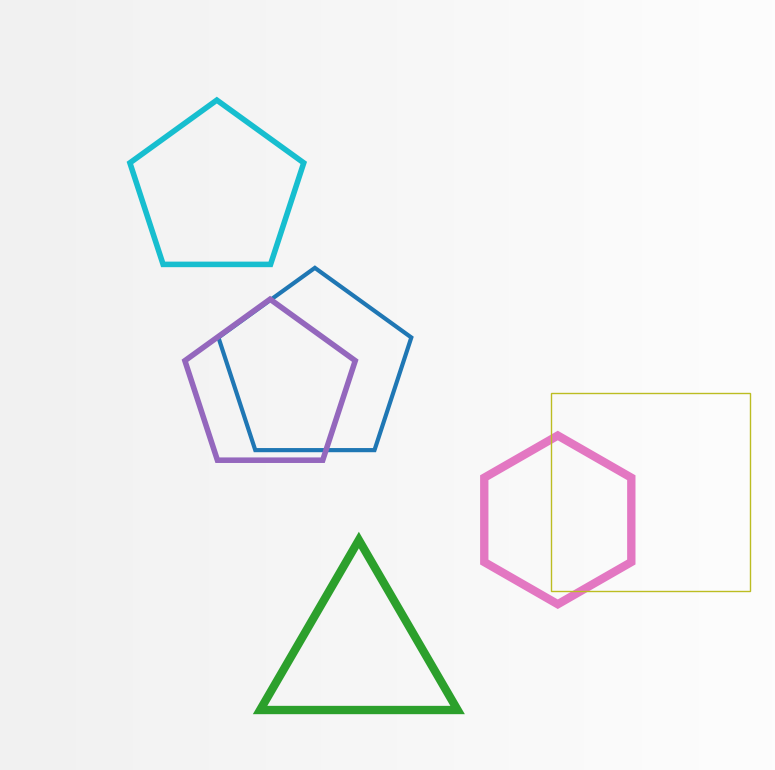[{"shape": "pentagon", "thickness": 1.5, "radius": 0.65, "center": [0.406, 0.521]}, {"shape": "triangle", "thickness": 3, "radius": 0.74, "center": [0.463, 0.151]}, {"shape": "pentagon", "thickness": 2, "radius": 0.58, "center": [0.348, 0.496]}, {"shape": "hexagon", "thickness": 3, "radius": 0.55, "center": [0.72, 0.325]}, {"shape": "square", "thickness": 0.5, "radius": 0.64, "center": [0.839, 0.361]}, {"shape": "pentagon", "thickness": 2, "radius": 0.59, "center": [0.28, 0.752]}]